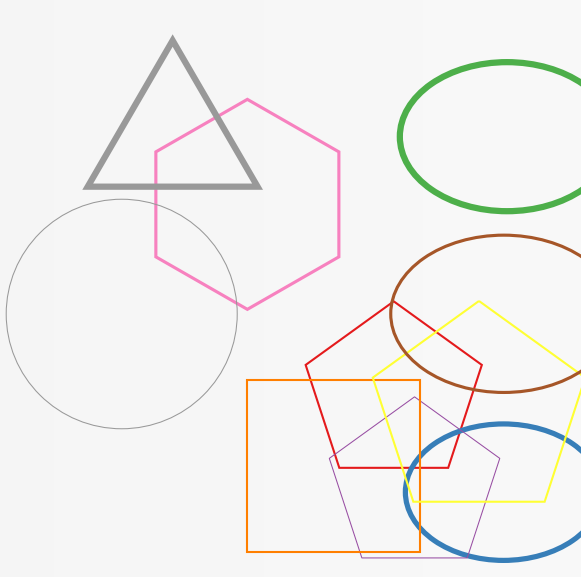[{"shape": "pentagon", "thickness": 1, "radius": 0.8, "center": [0.677, 0.318]}, {"shape": "oval", "thickness": 2.5, "radius": 0.84, "center": [0.866, 0.147]}, {"shape": "oval", "thickness": 3, "radius": 0.92, "center": [0.872, 0.762]}, {"shape": "pentagon", "thickness": 0.5, "radius": 0.77, "center": [0.713, 0.158]}, {"shape": "square", "thickness": 1, "radius": 0.74, "center": [0.574, 0.193]}, {"shape": "pentagon", "thickness": 1, "radius": 0.96, "center": [0.824, 0.286]}, {"shape": "oval", "thickness": 1.5, "radius": 0.97, "center": [0.867, 0.456]}, {"shape": "hexagon", "thickness": 1.5, "radius": 0.91, "center": [0.426, 0.645]}, {"shape": "circle", "thickness": 0.5, "radius": 0.99, "center": [0.209, 0.455]}, {"shape": "triangle", "thickness": 3, "radius": 0.84, "center": [0.297, 0.76]}]